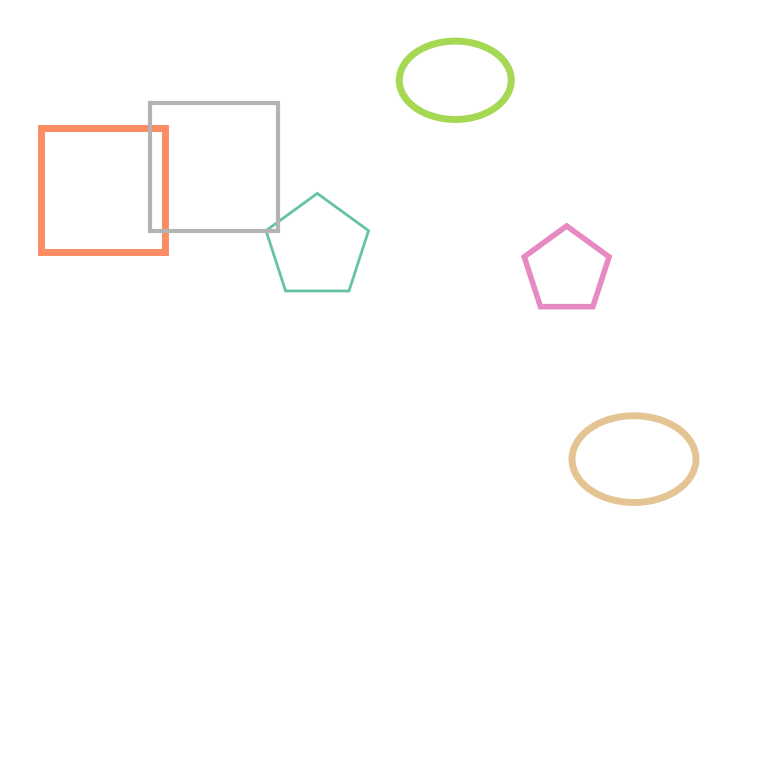[{"shape": "pentagon", "thickness": 1, "radius": 0.35, "center": [0.412, 0.679]}, {"shape": "square", "thickness": 2.5, "radius": 0.4, "center": [0.134, 0.753]}, {"shape": "pentagon", "thickness": 2, "radius": 0.29, "center": [0.736, 0.649]}, {"shape": "oval", "thickness": 2.5, "radius": 0.36, "center": [0.591, 0.896]}, {"shape": "oval", "thickness": 2.5, "radius": 0.4, "center": [0.823, 0.404]}, {"shape": "square", "thickness": 1.5, "radius": 0.42, "center": [0.278, 0.784]}]